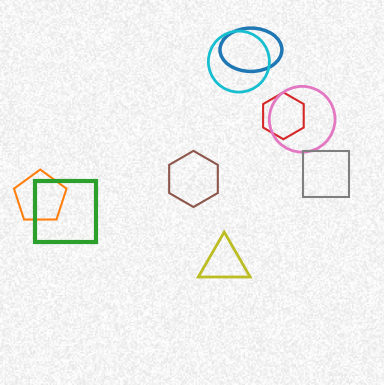[{"shape": "oval", "thickness": 2.5, "radius": 0.4, "center": [0.652, 0.871]}, {"shape": "pentagon", "thickness": 1.5, "radius": 0.36, "center": [0.105, 0.488]}, {"shape": "square", "thickness": 3, "radius": 0.4, "center": [0.17, 0.451]}, {"shape": "hexagon", "thickness": 1.5, "radius": 0.3, "center": [0.736, 0.699]}, {"shape": "hexagon", "thickness": 1.5, "radius": 0.36, "center": [0.503, 0.535]}, {"shape": "circle", "thickness": 2, "radius": 0.43, "center": [0.785, 0.69]}, {"shape": "square", "thickness": 1.5, "radius": 0.3, "center": [0.846, 0.547]}, {"shape": "triangle", "thickness": 2, "radius": 0.39, "center": [0.582, 0.319]}, {"shape": "circle", "thickness": 2, "radius": 0.4, "center": [0.62, 0.84]}]